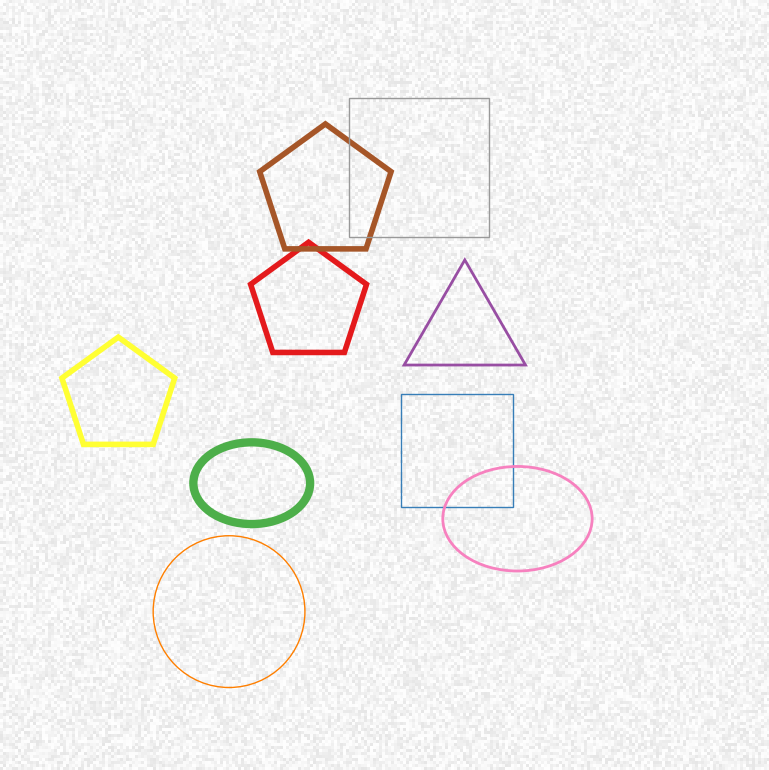[{"shape": "pentagon", "thickness": 2, "radius": 0.4, "center": [0.401, 0.606]}, {"shape": "square", "thickness": 0.5, "radius": 0.36, "center": [0.594, 0.415]}, {"shape": "oval", "thickness": 3, "radius": 0.38, "center": [0.327, 0.372]}, {"shape": "triangle", "thickness": 1, "radius": 0.46, "center": [0.604, 0.571]}, {"shape": "circle", "thickness": 0.5, "radius": 0.49, "center": [0.297, 0.206]}, {"shape": "pentagon", "thickness": 2, "radius": 0.38, "center": [0.154, 0.485]}, {"shape": "pentagon", "thickness": 2, "radius": 0.45, "center": [0.423, 0.749]}, {"shape": "oval", "thickness": 1, "radius": 0.48, "center": [0.672, 0.326]}, {"shape": "square", "thickness": 0.5, "radius": 0.45, "center": [0.544, 0.783]}]